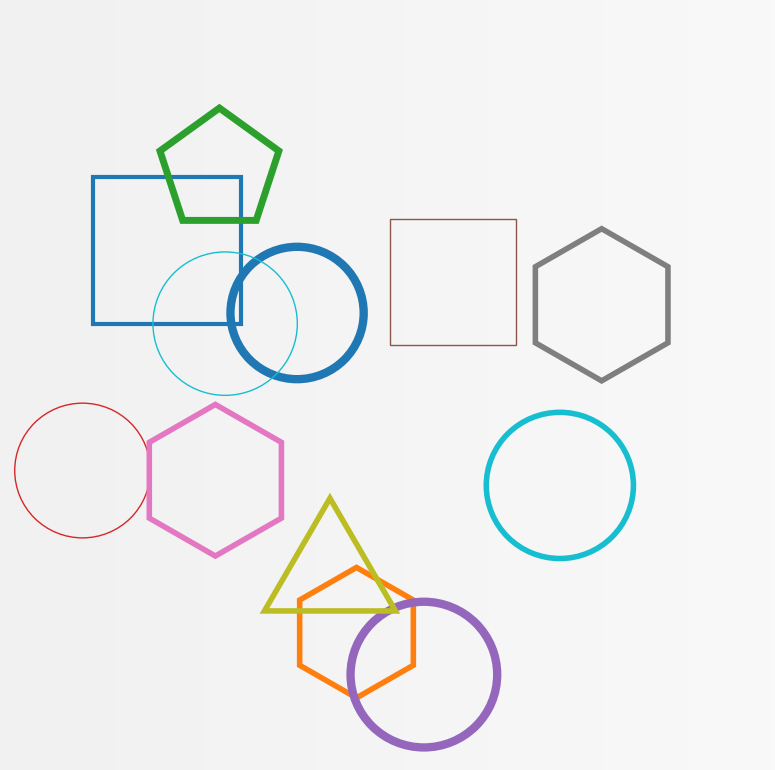[{"shape": "circle", "thickness": 3, "radius": 0.43, "center": [0.383, 0.594]}, {"shape": "square", "thickness": 1.5, "radius": 0.48, "center": [0.216, 0.675]}, {"shape": "hexagon", "thickness": 2, "radius": 0.42, "center": [0.46, 0.178]}, {"shape": "pentagon", "thickness": 2.5, "radius": 0.4, "center": [0.283, 0.779]}, {"shape": "circle", "thickness": 0.5, "radius": 0.44, "center": [0.106, 0.389]}, {"shape": "circle", "thickness": 3, "radius": 0.47, "center": [0.547, 0.124]}, {"shape": "square", "thickness": 0.5, "radius": 0.41, "center": [0.584, 0.634]}, {"shape": "hexagon", "thickness": 2, "radius": 0.49, "center": [0.278, 0.376]}, {"shape": "hexagon", "thickness": 2, "radius": 0.49, "center": [0.776, 0.604]}, {"shape": "triangle", "thickness": 2, "radius": 0.49, "center": [0.426, 0.255]}, {"shape": "circle", "thickness": 2, "radius": 0.47, "center": [0.722, 0.37]}, {"shape": "circle", "thickness": 0.5, "radius": 0.47, "center": [0.29, 0.58]}]